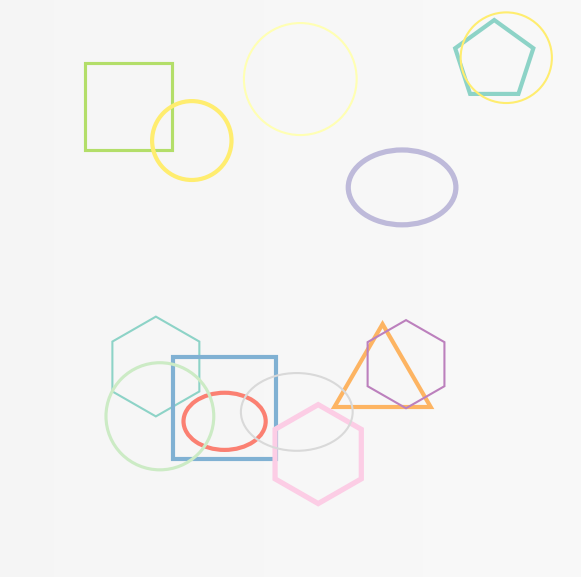[{"shape": "hexagon", "thickness": 1, "radius": 0.43, "center": [0.268, 0.364]}, {"shape": "pentagon", "thickness": 2, "radius": 0.35, "center": [0.85, 0.894]}, {"shape": "circle", "thickness": 1, "radius": 0.48, "center": [0.517, 0.862]}, {"shape": "oval", "thickness": 2.5, "radius": 0.46, "center": [0.692, 0.675]}, {"shape": "oval", "thickness": 2, "radius": 0.35, "center": [0.386, 0.27]}, {"shape": "square", "thickness": 2, "radius": 0.44, "center": [0.386, 0.293]}, {"shape": "triangle", "thickness": 2, "radius": 0.48, "center": [0.658, 0.342]}, {"shape": "square", "thickness": 1.5, "radius": 0.38, "center": [0.221, 0.815]}, {"shape": "hexagon", "thickness": 2.5, "radius": 0.43, "center": [0.547, 0.213]}, {"shape": "oval", "thickness": 1, "radius": 0.48, "center": [0.511, 0.286]}, {"shape": "hexagon", "thickness": 1, "radius": 0.38, "center": [0.699, 0.369]}, {"shape": "circle", "thickness": 1.5, "radius": 0.46, "center": [0.275, 0.278]}, {"shape": "circle", "thickness": 2, "radius": 0.34, "center": [0.33, 0.756]}, {"shape": "circle", "thickness": 1, "radius": 0.39, "center": [0.871, 0.899]}]